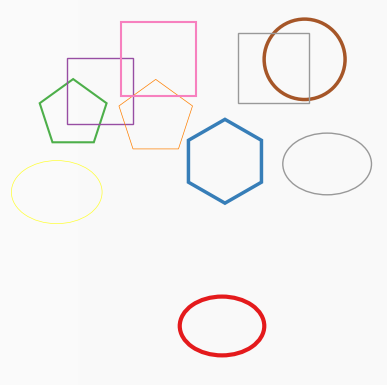[{"shape": "oval", "thickness": 3, "radius": 0.55, "center": [0.573, 0.153]}, {"shape": "hexagon", "thickness": 2.5, "radius": 0.54, "center": [0.581, 0.581]}, {"shape": "pentagon", "thickness": 1.5, "radius": 0.45, "center": [0.189, 0.704]}, {"shape": "square", "thickness": 1, "radius": 0.43, "center": [0.258, 0.764]}, {"shape": "pentagon", "thickness": 0.5, "radius": 0.5, "center": [0.402, 0.694]}, {"shape": "oval", "thickness": 0.5, "radius": 0.59, "center": [0.146, 0.501]}, {"shape": "circle", "thickness": 2.5, "radius": 0.52, "center": [0.786, 0.846]}, {"shape": "square", "thickness": 1.5, "radius": 0.48, "center": [0.41, 0.847]}, {"shape": "square", "thickness": 1, "radius": 0.46, "center": [0.706, 0.824]}, {"shape": "oval", "thickness": 1, "radius": 0.57, "center": [0.844, 0.574]}]